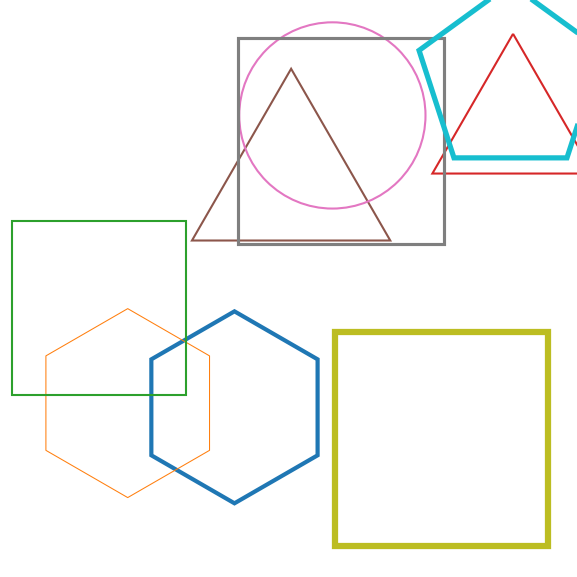[{"shape": "hexagon", "thickness": 2, "radius": 0.83, "center": [0.406, 0.294]}, {"shape": "hexagon", "thickness": 0.5, "radius": 0.82, "center": [0.221, 0.301]}, {"shape": "square", "thickness": 1, "radius": 0.75, "center": [0.172, 0.466]}, {"shape": "triangle", "thickness": 1, "radius": 0.81, "center": [0.888, 0.779]}, {"shape": "triangle", "thickness": 1, "radius": 0.99, "center": [0.504, 0.682]}, {"shape": "circle", "thickness": 1, "radius": 0.81, "center": [0.576, 0.799]}, {"shape": "square", "thickness": 1.5, "radius": 0.89, "center": [0.59, 0.756]}, {"shape": "square", "thickness": 3, "radius": 0.92, "center": [0.765, 0.239]}, {"shape": "pentagon", "thickness": 2.5, "radius": 0.83, "center": [0.884, 0.86]}]